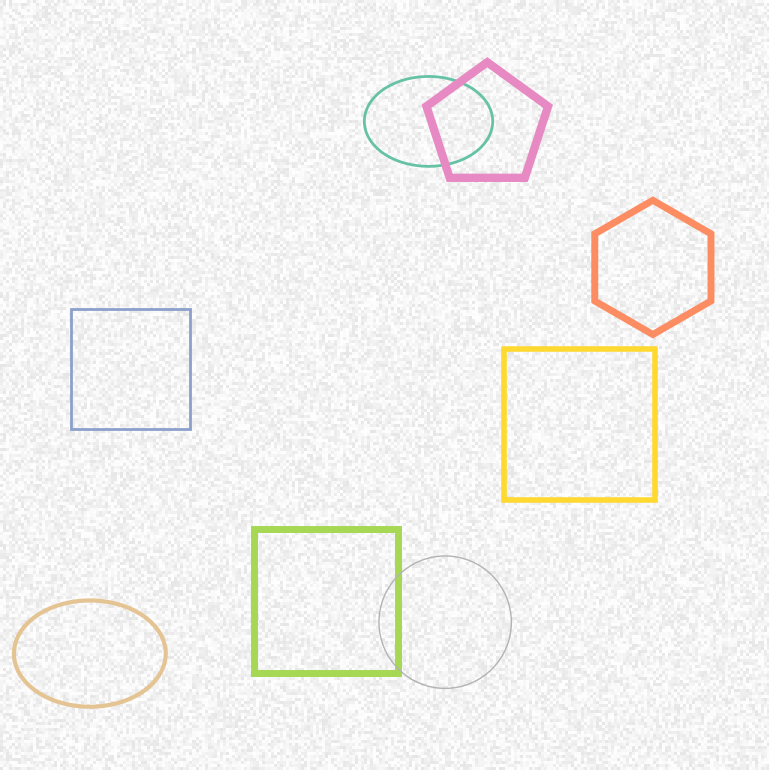[{"shape": "oval", "thickness": 1, "radius": 0.42, "center": [0.557, 0.842]}, {"shape": "hexagon", "thickness": 2.5, "radius": 0.44, "center": [0.848, 0.653]}, {"shape": "square", "thickness": 1, "radius": 0.39, "center": [0.17, 0.521]}, {"shape": "pentagon", "thickness": 3, "radius": 0.41, "center": [0.633, 0.836]}, {"shape": "square", "thickness": 2.5, "radius": 0.47, "center": [0.423, 0.219]}, {"shape": "square", "thickness": 2, "radius": 0.49, "center": [0.752, 0.449]}, {"shape": "oval", "thickness": 1.5, "radius": 0.49, "center": [0.117, 0.151]}, {"shape": "circle", "thickness": 0.5, "radius": 0.43, "center": [0.578, 0.192]}]